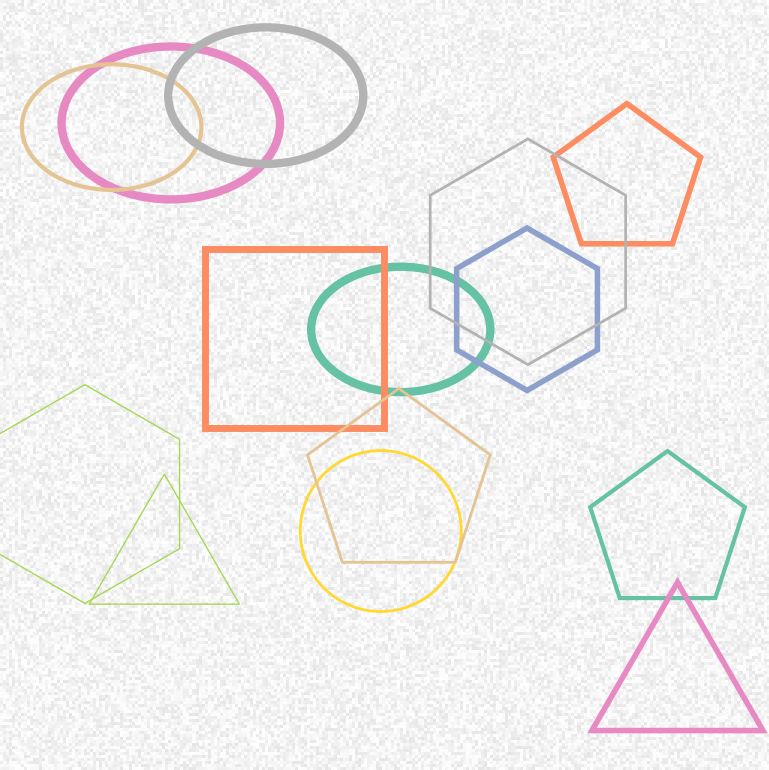[{"shape": "oval", "thickness": 3, "radius": 0.58, "center": [0.52, 0.572]}, {"shape": "pentagon", "thickness": 1.5, "radius": 0.53, "center": [0.867, 0.309]}, {"shape": "pentagon", "thickness": 2, "radius": 0.5, "center": [0.814, 0.765]}, {"shape": "square", "thickness": 2.5, "radius": 0.58, "center": [0.383, 0.561]}, {"shape": "hexagon", "thickness": 2, "radius": 0.53, "center": [0.684, 0.598]}, {"shape": "oval", "thickness": 3, "radius": 0.71, "center": [0.222, 0.84]}, {"shape": "triangle", "thickness": 2, "radius": 0.64, "center": [0.88, 0.115]}, {"shape": "hexagon", "thickness": 0.5, "radius": 0.71, "center": [0.11, 0.358]}, {"shape": "triangle", "thickness": 0.5, "radius": 0.56, "center": [0.213, 0.272]}, {"shape": "circle", "thickness": 1, "radius": 0.52, "center": [0.494, 0.31]}, {"shape": "oval", "thickness": 1.5, "radius": 0.58, "center": [0.145, 0.835]}, {"shape": "pentagon", "thickness": 1, "radius": 0.62, "center": [0.518, 0.371]}, {"shape": "hexagon", "thickness": 1, "radius": 0.73, "center": [0.686, 0.673]}, {"shape": "oval", "thickness": 3, "radius": 0.63, "center": [0.345, 0.876]}]